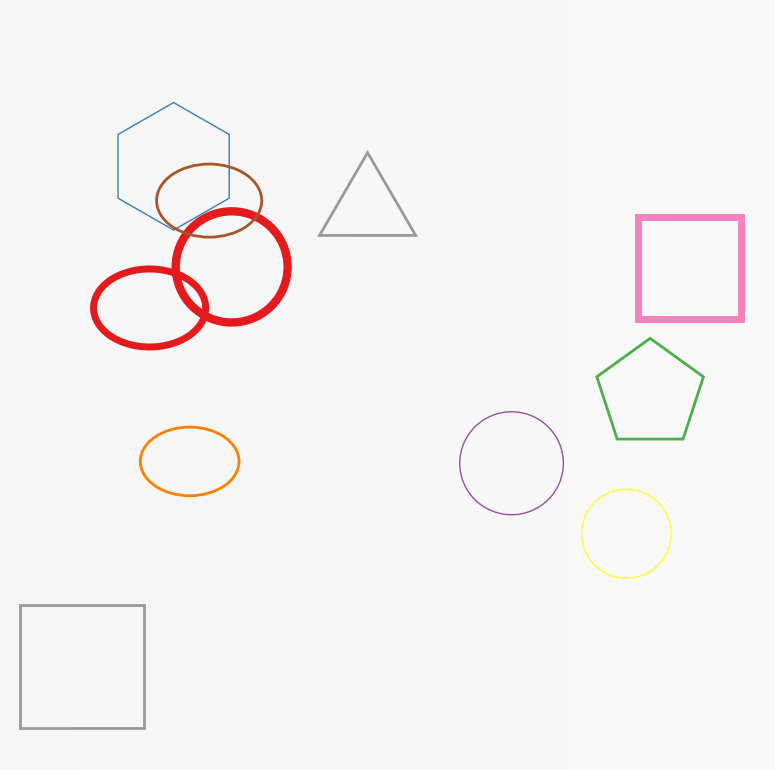[{"shape": "circle", "thickness": 3, "radius": 0.36, "center": [0.299, 0.653]}, {"shape": "oval", "thickness": 2.5, "radius": 0.36, "center": [0.193, 0.6]}, {"shape": "hexagon", "thickness": 0.5, "radius": 0.41, "center": [0.224, 0.784]}, {"shape": "pentagon", "thickness": 1, "radius": 0.36, "center": [0.839, 0.488]}, {"shape": "circle", "thickness": 0.5, "radius": 0.33, "center": [0.66, 0.398]}, {"shape": "oval", "thickness": 1, "radius": 0.32, "center": [0.245, 0.401]}, {"shape": "circle", "thickness": 0.5, "radius": 0.29, "center": [0.808, 0.307]}, {"shape": "oval", "thickness": 1, "radius": 0.34, "center": [0.27, 0.739]}, {"shape": "square", "thickness": 2.5, "radius": 0.33, "center": [0.89, 0.651]}, {"shape": "square", "thickness": 1, "radius": 0.4, "center": [0.106, 0.135]}, {"shape": "triangle", "thickness": 1, "radius": 0.36, "center": [0.474, 0.73]}]